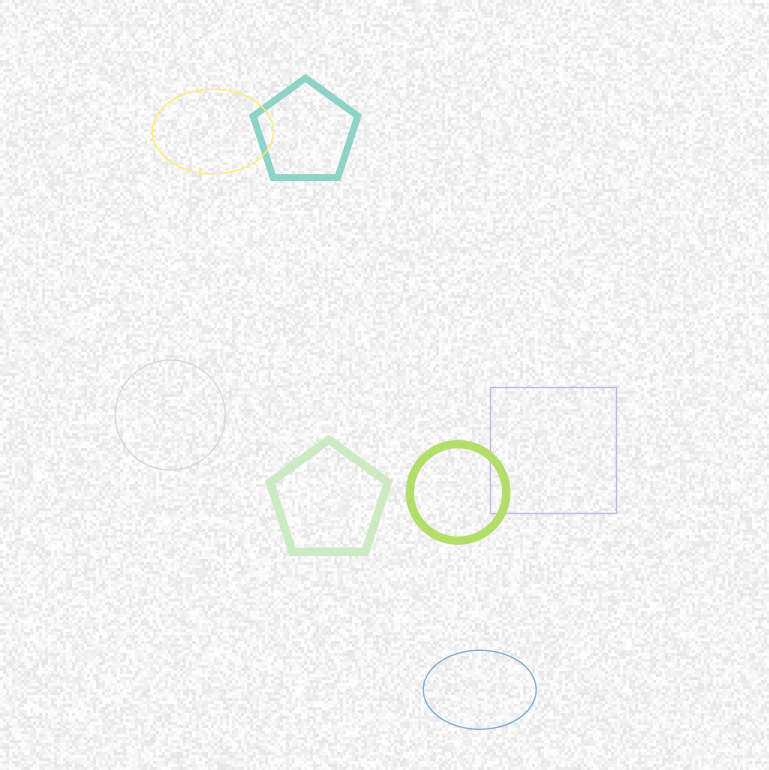[{"shape": "pentagon", "thickness": 2.5, "radius": 0.36, "center": [0.397, 0.827]}, {"shape": "square", "thickness": 0.5, "radius": 0.41, "center": [0.718, 0.416]}, {"shape": "oval", "thickness": 0.5, "radius": 0.37, "center": [0.623, 0.104]}, {"shape": "circle", "thickness": 3, "radius": 0.31, "center": [0.595, 0.36]}, {"shape": "circle", "thickness": 0.5, "radius": 0.36, "center": [0.221, 0.461]}, {"shape": "pentagon", "thickness": 3, "radius": 0.4, "center": [0.427, 0.349]}, {"shape": "oval", "thickness": 0.5, "radius": 0.39, "center": [0.277, 0.829]}]